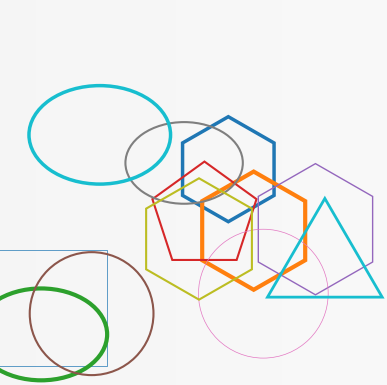[{"shape": "square", "thickness": 0.5, "radius": 0.76, "center": [0.125, 0.2]}, {"shape": "hexagon", "thickness": 2.5, "radius": 0.68, "center": [0.589, 0.561]}, {"shape": "hexagon", "thickness": 3, "radius": 0.77, "center": [0.655, 0.401]}, {"shape": "oval", "thickness": 3, "radius": 0.85, "center": [0.106, 0.131]}, {"shape": "pentagon", "thickness": 1.5, "radius": 0.71, "center": [0.528, 0.439]}, {"shape": "hexagon", "thickness": 1, "radius": 0.85, "center": [0.814, 0.405]}, {"shape": "circle", "thickness": 1.5, "radius": 0.8, "center": [0.236, 0.185]}, {"shape": "circle", "thickness": 0.5, "radius": 0.84, "center": [0.68, 0.237]}, {"shape": "oval", "thickness": 1.5, "radius": 0.76, "center": [0.475, 0.577]}, {"shape": "hexagon", "thickness": 1.5, "radius": 0.79, "center": [0.514, 0.379]}, {"shape": "oval", "thickness": 2.5, "radius": 0.91, "center": [0.257, 0.65]}, {"shape": "triangle", "thickness": 2, "radius": 0.85, "center": [0.838, 0.314]}]